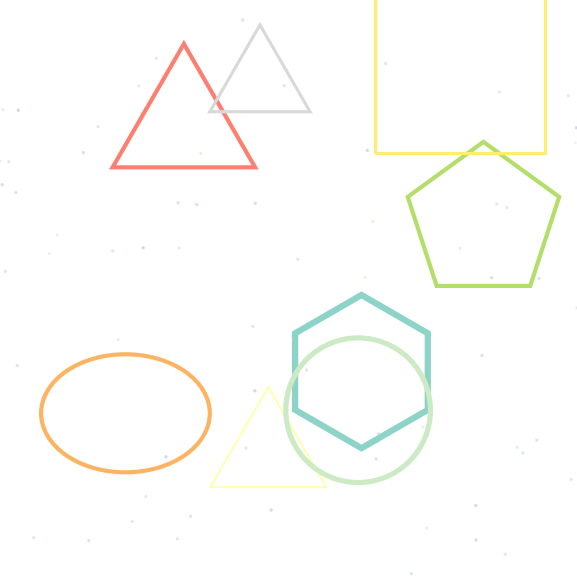[{"shape": "hexagon", "thickness": 3, "radius": 0.66, "center": [0.626, 0.356]}, {"shape": "triangle", "thickness": 1, "radius": 0.58, "center": [0.465, 0.214]}, {"shape": "triangle", "thickness": 2, "radius": 0.71, "center": [0.318, 0.781]}, {"shape": "oval", "thickness": 2, "radius": 0.73, "center": [0.217, 0.283]}, {"shape": "pentagon", "thickness": 2, "radius": 0.69, "center": [0.837, 0.616]}, {"shape": "triangle", "thickness": 1.5, "radius": 0.5, "center": [0.45, 0.856]}, {"shape": "circle", "thickness": 2.5, "radius": 0.63, "center": [0.62, 0.289]}, {"shape": "square", "thickness": 1.5, "radius": 0.74, "center": [0.797, 0.882]}]